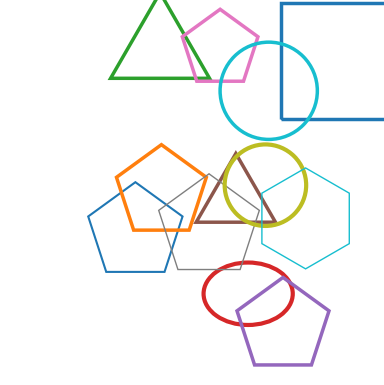[{"shape": "pentagon", "thickness": 1.5, "radius": 0.64, "center": [0.352, 0.398]}, {"shape": "square", "thickness": 2.5, "radius": 0.75, "center": [0.88, 0.842]}, {"shape": "pentagon", "thickness": 2.5, "radius": 0.61, "center": [0.419, 0.502]}, {"shape": "triangle", "thickness": 2.5, "radius": 0.74, "center": [0.416, 0.871]}, {"shape": "oval", "thickness": 3, "radius": 0.58, "center": [0.645, 0.237]}, {"shape": "pentagon", "thickness": 2.5, "radius": 0.63, "center": [0.735, 0.154]}, {"shape": "triangle", "thickness": 2.5, "radius": 0.59, "center": [0.613, 0.482]}, {"shape": "pentagon", "thickness": 2.5, "radius": 0.52, "center": [0.572, 0.873]}, {"shape": "pentagon", "thickness": 1, "radius": 0.69, "center": [0.543, 0.411]}, {"shape": "circle", "thickness": 3, "radius": 0.53, "center": [0.689, 0.519]}, {"shape": "circle", "thickness": 2.5, "radius": 0.63, "center": [0.698, 0.764]}, {"shape": "hexagon", "thickness": 1, "radius": 0.66, "center": [0.794, 0.433]}]